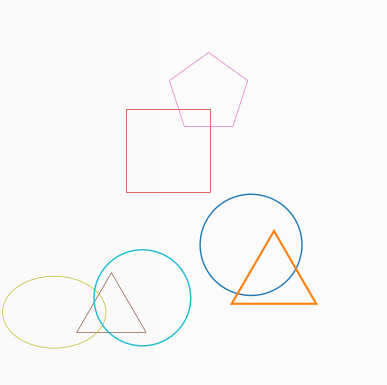[{"shape": "circle", "thickness": 1, "radius": 0.66, "center": [0.648, 0.364]}, {"shape": "triangle", "thickness": 1.5, "radius": 0.63, "center": [0.707, 0.274]}, {"shape": "square", "thickness": 0.5, "radius": 0.54, "center": [0.433, 0.609]}, {"shape": "triangle", "thickness": 0.5, "radius": 0.52, "center": [0.288, 0.188]}, {"shape": "pentagon", "thickness": 0.5, "radius": 0.53, "center": [0.538, 0.757]}, {"shape": "oval", "thickness": 0.5, "radius": 0.67, "center": [0.14, 0.189]}, {"shape": "circle", "thickness": 1, "radius": 0.62, "center": [0.367, 0.226]}]